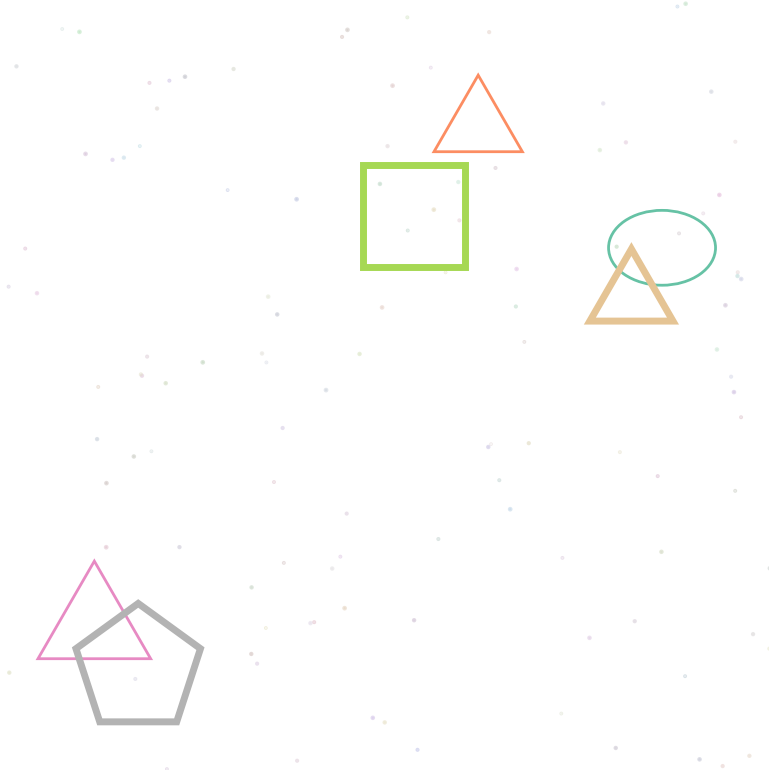[{"shape": "oval", "thickness": 1, "radius": 0.35, "center": [0.86, 0.678]}, {"shape": "triangle", "thickness": 1, "radius": 0.33, "center": [0.621, 0.836]}, {"shape": "triangle", "thickness": 1, "radius": 0.42, "center": [0.123, 0.187]}, {"shape": "square", "thickness": 2.5, "radius": 0.33, "center": [0.537, 0.72]}, {"shape": "triangle", "thickness": 2.5, "radius": 0.31, "center": [0.82, 0.614]}, {"shape": "pentagon", "thickness": 2.5, "radius": 0.43, "center": [0.179, 0.131]}]